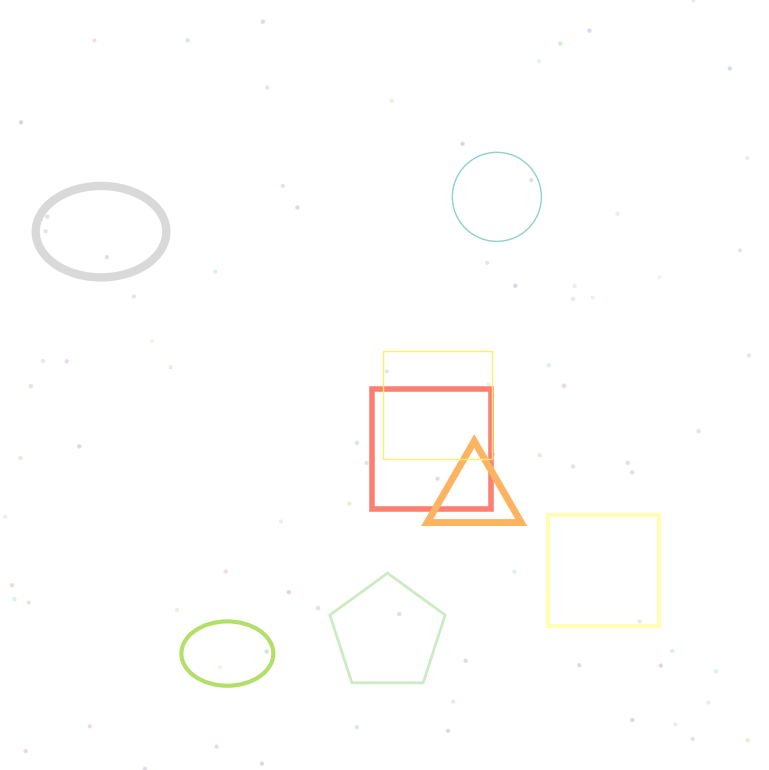[{"shape": "circle", "thickness": 0.5, "radius": 0.29, "center": [0.645, 0.744]}, {"shape": "square", "thickness": 1.5, "radius": 0.36, "center": [0.784, 0.259]}, {"shape": "square", "thickness": 2, "radius": 0.39, "center": [0.56, 0.417]}, {"shape": "triangle", "thickness": 2.5, "radius": 0.35, "center": [0.616, 0.357]}, {"shape": "oval", "thickness": 1.5, "radius": 0.3, "center": [0.295, 0.151]}, {"shape": "oval", "thickness": 3, "radius": 0.42, "center": [0.131, 0.699]}, {"shape": "pentagon", "thickness": 1, "radius": 0.39, "center": [0.503, 0.177]}, {"shape": "square", "thickness": 0.5, "radius": 0.35, "center": [0.568, 0.474]}]